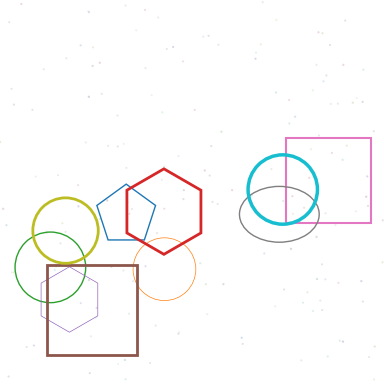[{"shape": "pentagon", "thickness": 1, "radius": 0.4, "center": [0.328, 0.442]}, {"shape": "circle", "thickness": 0.5, "radius": 0.41, "center": [0.427, 0.301]}, {"shape": "circle", "thickness": 1, "radius": 0.46, "center": [0.131, 0.306]}, {"shape": "hexagon", "thickness": 2, "radius": 0.56, "center": [0.426, 0.45]}, {"shape": "hexagon", "thickness": 0.5, "radius": 0.42, "center": [0.18, 0.222]}, {"shape": "square", "thickness": 2, "radius": 0.58, "center": [0.24, 0.194]}, {"shape": "square", "thickness": 1.5, "radius": 0.55, "center": [0.853, 0.53]}, {"shape": "oval", "thickness": 1, "radius": 0.52, "center": [0.726, 0.443]}, {"shape": "circle", "thickness": 2, "radius": 0.42, "center": [0.17, 0.401]}, {"shape": "circle", "thickness": 2.5, "radius": 0.45, "center": [0.734, 0.508]}]